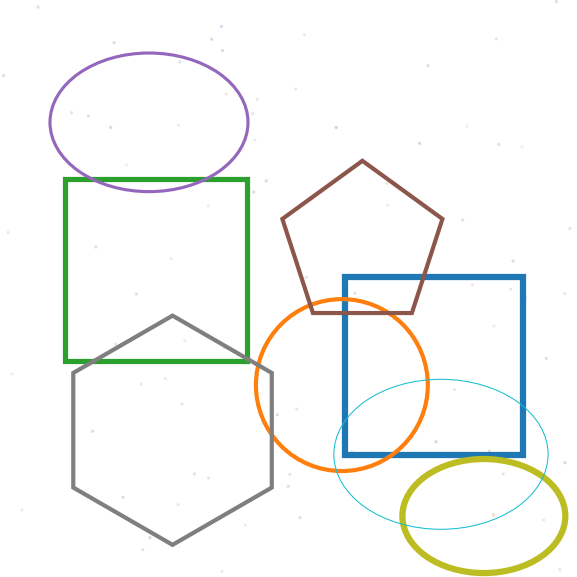[{"shape": "square", "thickness": 3, "radius": 0.77, "center": [0.752, 0.365]}, {"shape": "circle", "thickness": 2, "radius": 0.74, "center": [0.592, 0.332]}, {"shape": "square", "thickness": 2.5, "radius": 0.79, "center": [0.27, 0.532]}, {"shape": "oval", "thickness": 1.5, "radius": 0.86, "center": [0.258, 0.787]}, {"shape": "pentagon", "thickness": 2, "radius": 0.73, "center": [0.628, 0.575]}, {"shape": "hexagon", "thickness": 2, "radius": 0.99, "center": [0.299, 0.254]}, {"shape": "oval", "thickness": 3, "radius": 0.71, "center": [0.838, 0.106]}, {"shape": "oval", "thickness": 0.5, "radius": 0.93, "center": [0.764, 0.212]}]